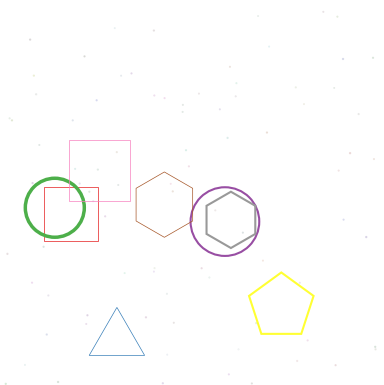[{"shape": "square", "thickness": 0.5, "radius": 0.35, "center": [0.184, 0.445]}, {"shape": "triangle", "thickness": 0.5, "radius": 0.42, "center": [0.304, 0.118]}, {"shape": "circle", "thickness": 2.5, "radius": 0.38, "center": [0.142, 0.46]}, {"shape": "circle", "thickness": 1.5, "radius": 0.45, "center": [0.584, 0.424]}, {"shape": "pentagon", "thickness": 1.5, "radius": 0.44, "center": [0.731, 0.204]}, {"shape": "hexagon", "thickness": 0.5, "radius": 0.42, "center": [0.427, 0.468]}, {"shape": "square", "thickness": 0.5, "radius": 0.4, "center": [0.258, 0.558]}, {"shape": "hexagon", "thickness": 1.5, "radius": 0.37, "center": [0.6, 0.429]}]